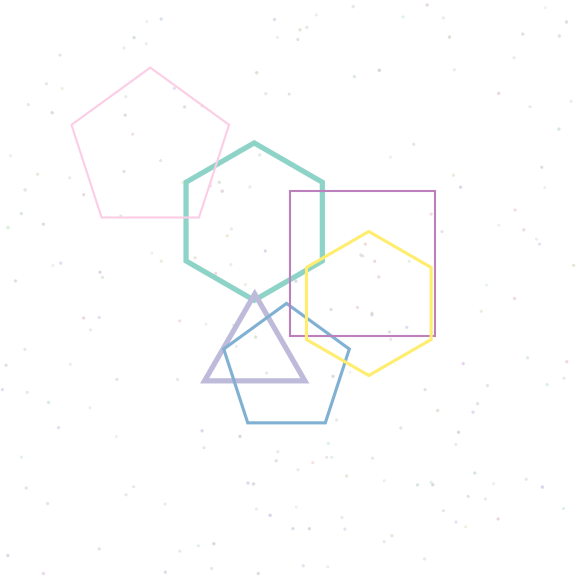[{"shape": "hexagon", "thickness": 2.5, "radius": 0.68, "center": [0.44, 0.615]}, {"shape": "triangle", "thickness": 2.5, "radius": 0.5, "center": [0.441, 0.39]}, {"shape": "pentagon", "thickness": 1.5, "radius": 0.57, "center": [0.496, 0.359]}, {"shape": "pentagon", "thickness": 1, "radius": 0.72, "center": [0.26, 0.739]}, {"shape": "square", "thickness": 1, "radius": 0.63, "center": [0.627, 0.543]}, {"shape": "hexagon", "thickness": 1.5, "radius": 0.62, "center": [0.639, 0.474]}]